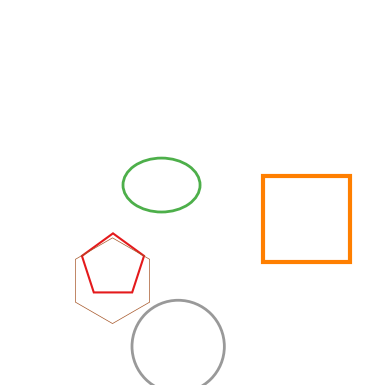[{"shape": "pentagon", "thickness": 1.5, "radius": 0.42, "center": [0.293, 0.309]}, {"shape": "oval", "thickness": 2, "radius": 0.5, "center": [0.42, 0.519]}, {"shape": "square", "thickness": 3, "radius": 0.56, "center": [0.796, 0.431]}, {"shape": "hexagon", "thickness": 0.5, "radius": 0.56, "center": [0.292, 0.271]}, {"shape": "circle", "thickness": 2, "radius": 0.6, "center": [0.463, 0.1]}]